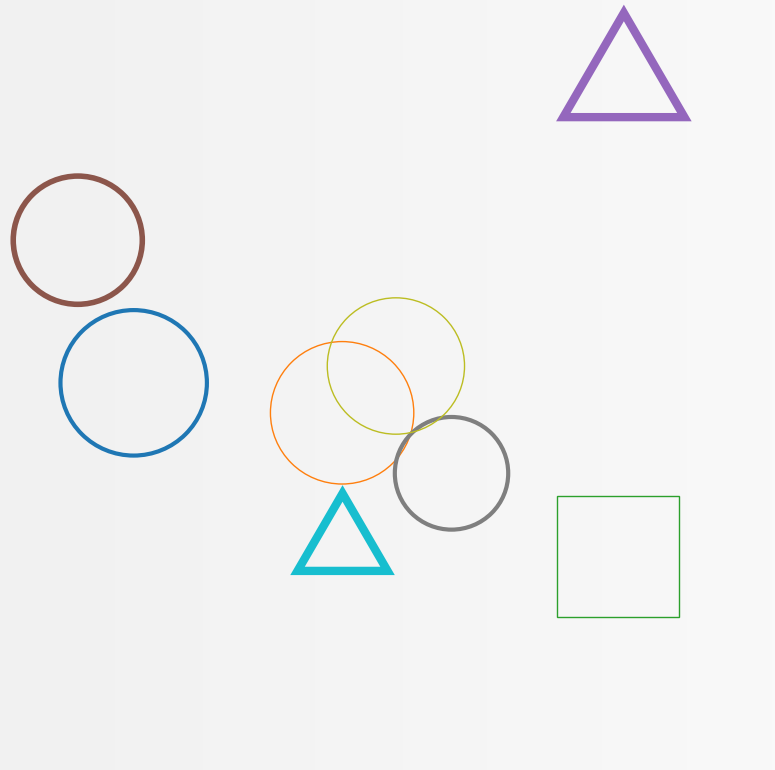[{"shape": "circle", "thickness": 1.5, "radius": 0.47, "center": [0.172, 0.503]}, {"shape": "circle", "thickness": 0.5, "radius": 0.46, "center": [0.441, 0.464]}, {"shape": "square", "thickness": 0.5, "radius": 0.39, "center": [0.797, 0.277]}, {"shape": "triangle", "thickness": 3, "radius": 0.45, "center": [0.805, 0.893]}, {"shape": "circle", "thickness": 2, "radius": 0.42, "center": [0.1, 0.688]}, {"shape": "circle", "thickness": 1.5, "radius": 0.37, "center": [0.583, 0.385]}, {"shape": "circle", "thickness": 0.5, "radius": 0.44, "center": [0.511, 0.525]}, {"shape": "triangle", "thickness": 3, "radius": 0.34, "center": [0.442, 0.292]}]